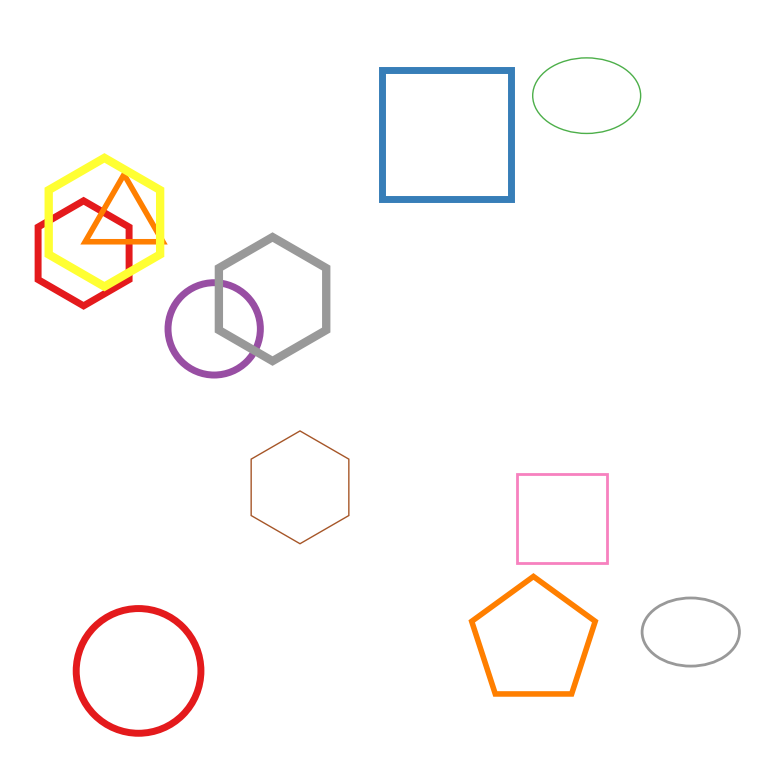[{"shape": "circle", "thickness": 2.5, "radius": 0.4, "center": [0.18, 0.129]}, {"shape": "hexagon", "thickness": 2.5, "radius": 0.34, "center": [0.109, 0.671]}, {"shape": "square", "thickness": 2.5, "radius": 0.42, "center": [0.58, 0.825]}, {"shape": "oval", "thickness": 0.5, "radius": 0.35, "center": [0.762, 0.876]}, {"shape": "circle", "thickness": 2.5, "radius": 0.3, "center": [0.278, 0.573]}, {"shape": "triangle", "thickness": 2, "radius": 0.29, "center": [0.161, 0.715]}, {"shape": "pentagon", "thickness": 2, "radius": 0.42, "center": [0.693, 0.167]}, {"shape": "hexagon", "thickness": 3, "radius": 0.42, "center": [0.136, 0.711]}, {"shape": "hexagon", "thickness": 0.5, "radius": 0.37, "center": [0.39, 0.367]}, {"shape": "square", "thickness": 1, "radius": 0.29, "center": [0.73, 0.327]}, {"shape": "oval", "thickness": 1, "radius": 0.32, "center": [0.897, 0.179]}, {"shape": "hexagon", "thickness": 3, "radius": 0.4, "center": [0.354, 0.612]}]